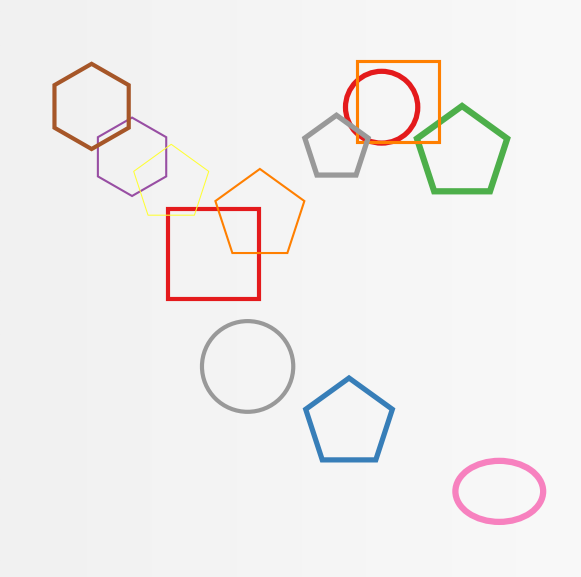[{"shape": "square", "thickness": 2, "radius": 0.39, "center": [0.368, 0.559]}, {"shape": "circle", "thickness": 2.5, "radius": 0.31, "center": [0.657, 0.814]}, {"shape": "pentagon", "thickness": 2.5, "radius": 0.39, "center": [0.6, 0.266]}, {"shape": "pentagon", "thickness": 3, "radius": 0.41, "center": [0.795, 0.734]}, {"shape": "hexagon", "thickness": 1, "radius": 0.34, "center": [0.227, 0.728]}, {"shape": "square", "thickness": 1.5, "radius": 0.35, "center": [0.684, 0.823]}, {"shape": "pentagon", "thickness": 1, "radius": 0.4, "center": [0.447, 0.626]}, {"shape": "pentagon", "thickness": 0.5, "radius": 0.34, "center": [0.295, 0.681]}, {"shape": "hexagon", "thickness": 2, "radius": 0.37, "center": [0.158, 0.815]}, {"shape": "oval", "thickness": 3, "radius": 0.38, "center": [0.859, 0.148]}, {"shape": "circle", "thickness": 2, "radius": 0.39, "center": [0.426, 0.365]}, {"shape": "pentagon", "thickness": 2.5, "radius": 0.29, "center": [0.579, 0.742]}]